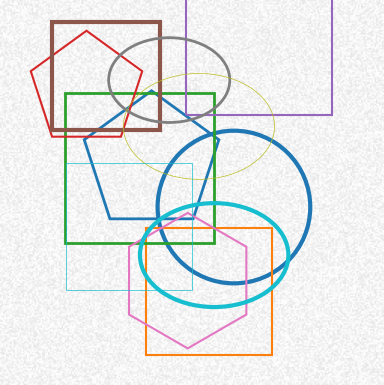[{"shape": "circle", "thickness": 3, "radius": 0.99, "center": [0.608, 0.462]}, {"shape": "pentagon", "thickness": 2, "radius": 0.92, "center": [0.394, 0.58]}, {"shape": "square", "thickness": 1.5, "radius": 0.82, "center": [0.543, 0.243]}, {"shape": "square", "thickness": 2, "radius": 0.97, "center": [0.362, 0.564]}, {"shape": "pentagon", "thickness": 1.5, "radius": 0.76, "center": [0.225, 0.768]}, {"shape": "square", "thickness": 1.5, "radius": 0.95, "center": [0.674, 0.89]}, {"shape": "square", "thickness": 3, "radius": 0.7, "center": [0.276, 0.803]}, {"shape": "hexagon", "thickness": 1.5, "radius": 0.88, "center": [0.488, 0.271]}, {"shape": "oval", "thickness": 2, "radius": 0.79, "center": [0.44, 0.792]}, {"shape": "oval", "thickness": 0.5, "radius": 0.98, "center": [0.517, 0.672]}, {"shape": "square", "thickness": 0.5, "radius": 0.82, "center": [0.334, 0.412]}, {"shape": "oval", "thickness": 3, "radius": 0.96, "center": [0.556, 0.337]}]